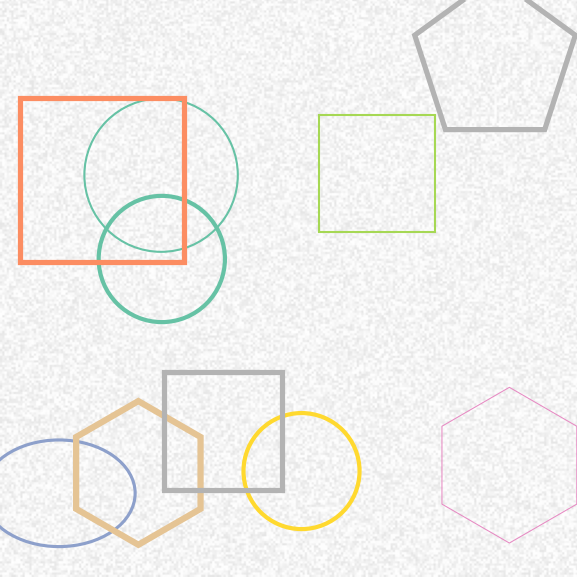[{"shape": "circle", "thickness": 1, "radius": 0.66, "center": [0.279, 0.696]}, {"shape": "circle", "thickness": 2, "radius": 0.55, "center": [0.28, 0.551]}, {"shape": "square", "thickness": 2.5, "radius": 0.71, "center": [0.176, 0.687]}, {"shape": "oval", "thickness": 1.5, "radius": 0.66, "center": [0.102, 0.145]}, {"shape": "hexagon", "thickness": 0.5, "radius": 0.67, "center": [0.882, 0.194]}, {"shape": "square", "thickness": 1, "radius": 0.51, "center": [0.653, 0.699]}, {"shape": "circle", "thickness": 2, "radius": 0.5, "center": [0.522, 0.183]}, {"shape": "hexagon", "thickness": 3, "radius": 0.62, "center": [0.24, 0.18]}, {"shape": "square", "thickness": 2.5, "radius": 0.51, "center": [0.386, 0.252]}, {"shape": "pentagon", "thickness": 2.5, "radius": 0.73, "center": [0.857, 0.893]}]